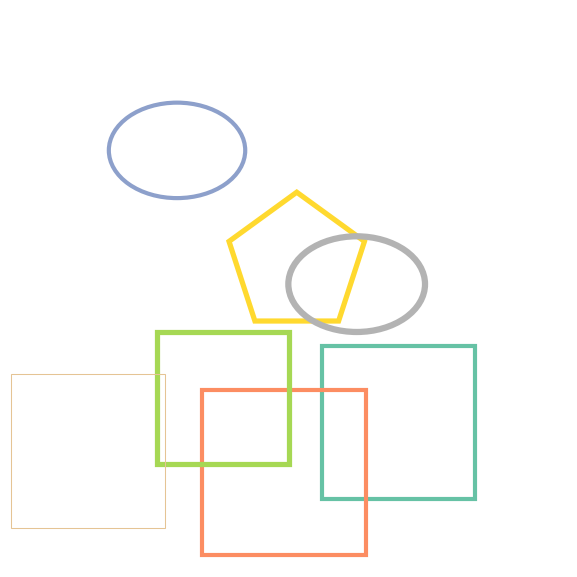[{"shape": "square", "thickness": 2, "radius": 0.66, "center": [0.689, 0.268]}, {"shape": "square", "thickness": 2, "radius": 0.71, "center": [0.492, 0.181]}, {"shape": "oval", "thickness": 2, "radius": 0.59, "center": [0.307, 0.739]}, {"shape": "square", "thickness": 2.5, "radius": 0.57, "center": [0.386, 0.31]}, {"shape": "pentagon", "thickness": 2.5, "radius": 0.62, "center": [0.514, 0.543]}, {"shape": "square", "thickness": 0.5, "radius": 0.67, "center": [0.153, 0.218]}, {"shape": "oval", "thickness": 3, "radius": 0.59, "center": [0.618, 0.507]}]